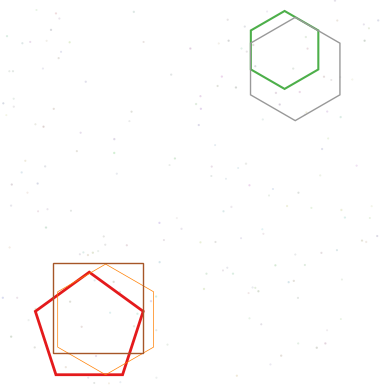[{"shape": "pentagon", "thickness": 2, "radius": 0.74, "center": [0.232, 0.146]}, {"shape": "hexagon", "thickness": 1.5, "radius": 0.51, "center": [0.739, 0.87]}, {"shape": "hexagon", "thickness": 0.5, "radius": 0.72, "center": [0.274, 0.17]}, {"shape": "square", "thickness": 1, "radius": 0.59, "center": [0.255, 0.2]}, {"shape": "hexagon", "thickness": 1, "radius": 0.67, "center": [0.767, 0.821]}]